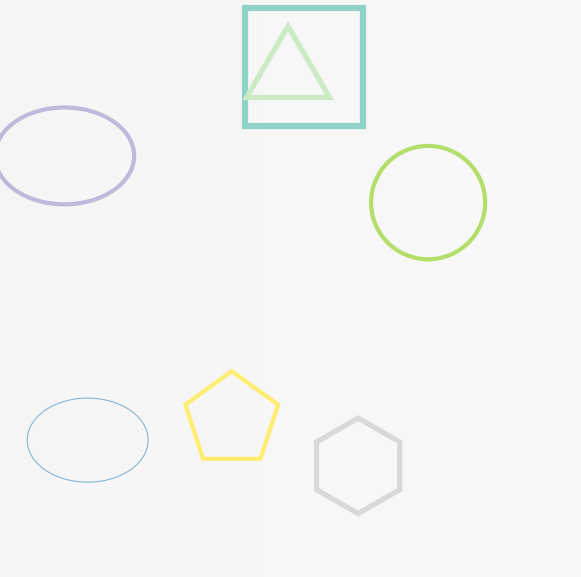[{"shape": "square", "thickness": 3, "radius": 0.51, "center": [0.523, 0.883]}, {"shape": "oval", "thickness": 2, "radius": 0.6, "center": [0.111, 0.729]}, {"shape": "oval", "thickness": 0.5, "radius": 0.52, "center": [0.151, 0.237]}, {"shape": "circle", "thickness": 2, "radius": 0.49, "center": [0.737, 0.648]}, {"shape": "hexagon", "thickness": 2.5, "radius": 0.41, "center": [0.616, 0.193]}, {"shape": "triangle", "thickness": 2.5, "radius": 0.41, "center": [0.496, 0.872]}, {"shape": "pentagon", "thickness": 2, "radius": 0.42, "center": [0.399, 0.273]}]